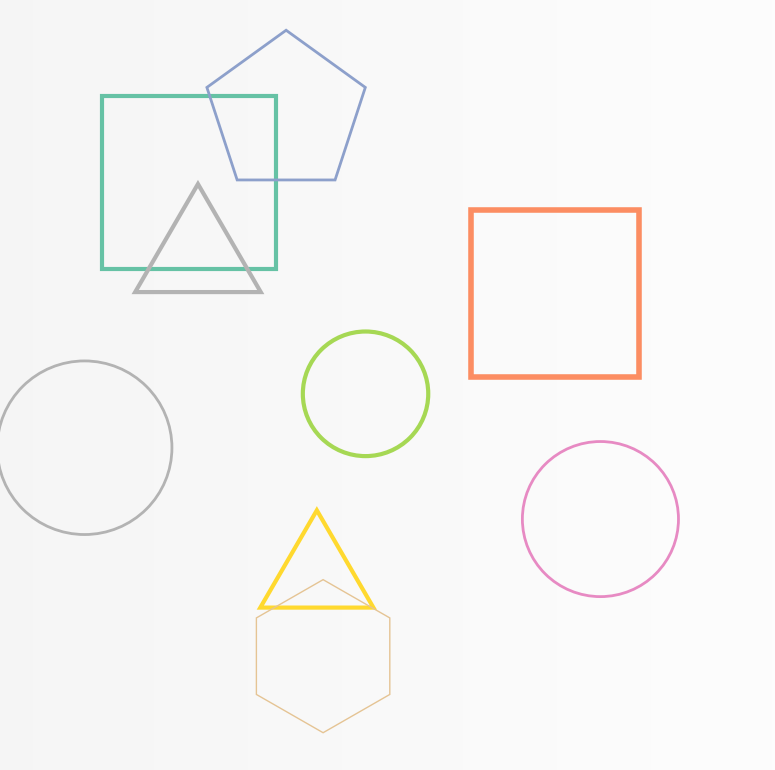[{"shape": "square", "thickness": 1.5, "radius": 0.56, "center": [0.244, 0.763]}, {"shape": "square", "thickness": 2, "radius": 0.54, "center": [0.716, 0.618]}, {"shape": "pentagon", "thickness": 1, "radius": 0.54, "center": [0.369, 0.853]}, {"shape": "circle", "thickness": 1, "radius": 0.5, "center": [0.775, 0.326]}, {"shape": "circle", "thickness": 1.5, "radius": 0.4, "center": [0.472, 0.489]}, {"shape": "triangle", "thickness": 1.5, "radius": 0.42, "center": [0.409, 0.253]}, {"shape": "hexagon", "thickness": 0.5, "radius": 0.5, "center": [0.417, 0.148]}, {"shape": "circle", "thickness": 1, "radius": 0.56, "center": [0.109, 0.419]}, {"shape": "triangle", "thickness": 1.5, "radius": 0.47, "center": [0.255, 0.667]}]